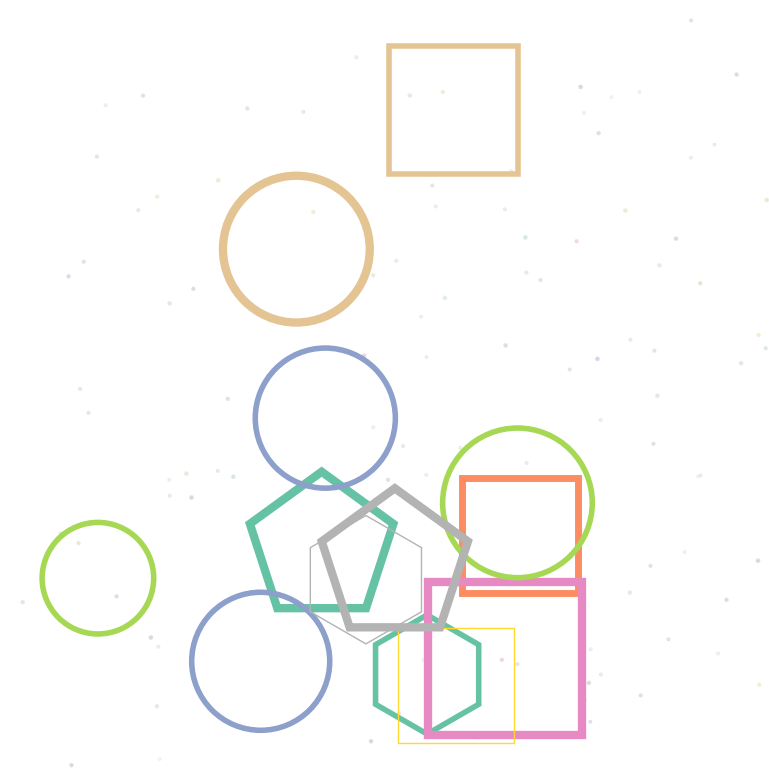[{"shape": "pentagon", "thickness": 3, "radius": 0.49, "center": [0.418, 0.289]}, {"shape": "hexagon", "thickness": 2, "radius": 0.39, "center": [0.555, 0.124]}, {"shape": "square", "thickness": 2.5, "radius": 0.38, "center": [0.676, 0.305]}, {"shape": "circle", "thickness": 2, "radius": 0.45, "center": [0.339, 0.141]}, {"shape": "circle", "thickness": 2, "radius": 0.45, "center": [0.422, 0.457]}, {"shape": "square", "thickness": 3, "radius": 0.5, "center": [0.656, 0.145]}, {"shape": "circle", "thickness": 2, "radius": 0.36, "center": [0.127, 0.249]}, {"shape": "circle", "thickness": 2, "radius": 0.49, "center": [0.672, 0.347]}, {"shape": "square", "thickness": 0.5, "radius": 0.37, "center": [0.592, 0.11]}, {"shape": "circle", "thickness": 3, "radius": 0.48, "center": [0.385, 0.676]}, {"shape": "square", "thickness": 2, "radius": 0.42, "center": [0.589, 0.857]}, {"shape": "hexagon", "thickness": 0.5, "radius": 0.42, "center": [0.475, 0.247]}, {"shape": "pentagon", "thickness": 3, "radius": 0.5, "center": [0.513, 0.266]}]